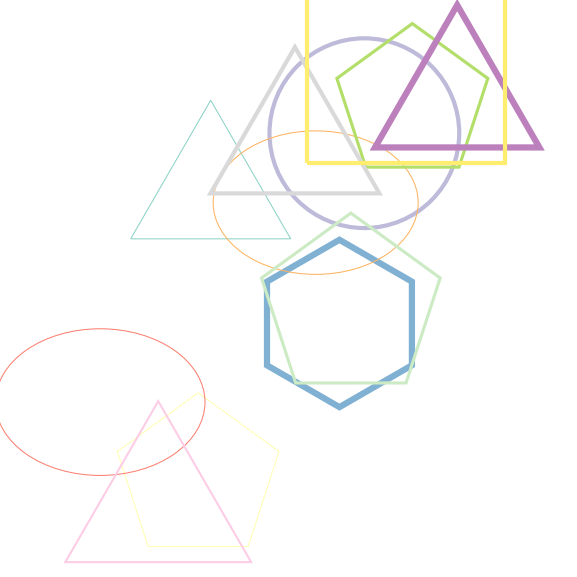[{"shape": "triangle", "thickness": 0.5, "radius": 0.8, "center": [0.365, 0.666]}, {"shape": "pentagon", "thickness": 0.5, "radius": 0.74, "center": [0.343, 0.172]}, {"shape": "circle", "thickness": 2, "radius": 0.82, "center": [0.631, 0.769]}, {"shape": "oval", "thickness": 0.5, "radius": 0.91, "center": [0.174, 0.303]}, {"shape": "hexagon", "thickness": 3, "radius": 0.72, "center": [0.588, 0.439]}, {"shape": "oval", "thickness": 0.5, "radius": 0.89, "center": [0.547, 0.648]}, {"shape": "pentagon", "thickness": 1.5, "radius": 0.69, "center": [0.714, 0.821]}, {"shape": "triangle", "thickness": 1, "radius": 0.93, "center": [0.274, 0.119]}, {"shape": "triangle", "thickness": 2, "radius": 0.84, "center": [0.511, 0.749]}, {"shape": "triangle", "thickness": 3, "radius": 0.82, "center": [0.792, 0.826]}, {"shape": "pentagon", "thickness": 1.5, "radius": 0.81, "center": [0.608, 0.468]}, {"shape": "square", "thickness": 2, "radius": 0.85, "center": [0.703, 0.887]}]